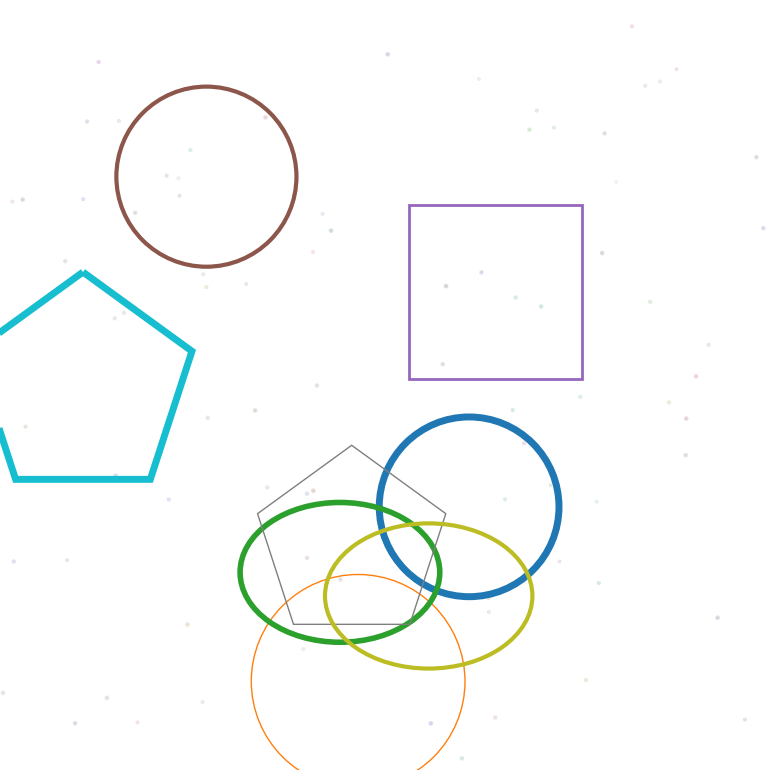[{"shape": "circle", "thickness": 2.5, "radius": 0.58, "center": [0.609, 0.342]}, {"shape": "circle", "thickness": 0.5, "radius": 0.69, "center": [0.465, 0.115]}, {"shape": "oval", "thickness": 2, "radius": 0.65, "center": [0.441, 0.257]}, {"shape": "square", "thickness": 1, "radius": 0.56, "center": [0.643, 0.621]}, {"shape": "circle", "thickness": 1.5, "radius": 0.58, "center": [0.268, 0.771]}, {"shape": "pentagon", "thickness": 0.5, "radius": 0.64, "center": [0.457, 0.293]}, {"shape": "oval", "thickness": 1.5, "radius": 0.67, "center": [0.557, 0.226]}, {"shape": "pentagon", "thickness": 2.5, "radius": 0.74, "center": [0.108, 0.498]}]